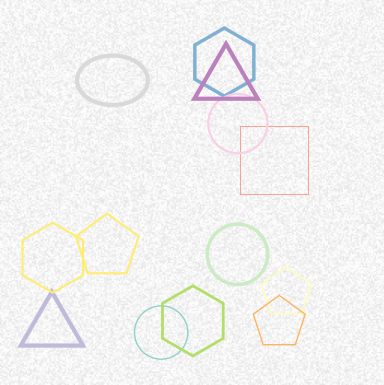[{"shape": "circle", "thickness": 1, "radius": 0.35, "center": [0.419, 0.136]}, {"shape": "pentagon", "thickness": 1, "radius": 0.34, "center": [0.744, 0.24]}, {"shape": "triangle", "thickness": 3, "radius": 0.47, "center": [0.135, 0.149]}, {"shape": "square", "thickness": 0.5, "radius": 0.44, "center": [0.712, 0.584]}, {"shape": "hexagon", "thickness": 2.5, "radius": 0.44, "center": [0.583, 0.839]}, {"shape": "pentagon", "thickness": 1, "radius": 0.35, "center": [0.725, 0.162]}, {"shape": "hexagon", "thickness": 2, "radius": 0.46, "center": [0.501, 0.167]}, {"shape": "circle", "thickness": 1.5, "radius": 0.39, "center": [0.618, 0.679]}, {"shape": "oval", "thickness": 3, "radius": 0.46, "center": [0.292, 0.791]}, {"shape": "triangle", "thickness": 3, "radius": 0.48, "center": [0.587, 0.791]}, {"shape": "circle", "thickness": 2.5, "radius": 0.39, "center": [0.617, 0.339]}, {"shape": "pentagon", "thickness": 1.5, "radius": 0.43, "center": [0.278, 0.359]}, {"shape": "hexagon", "thickness": 1.5, "radius": 0.45, "center": [0.137, 0.331]}]